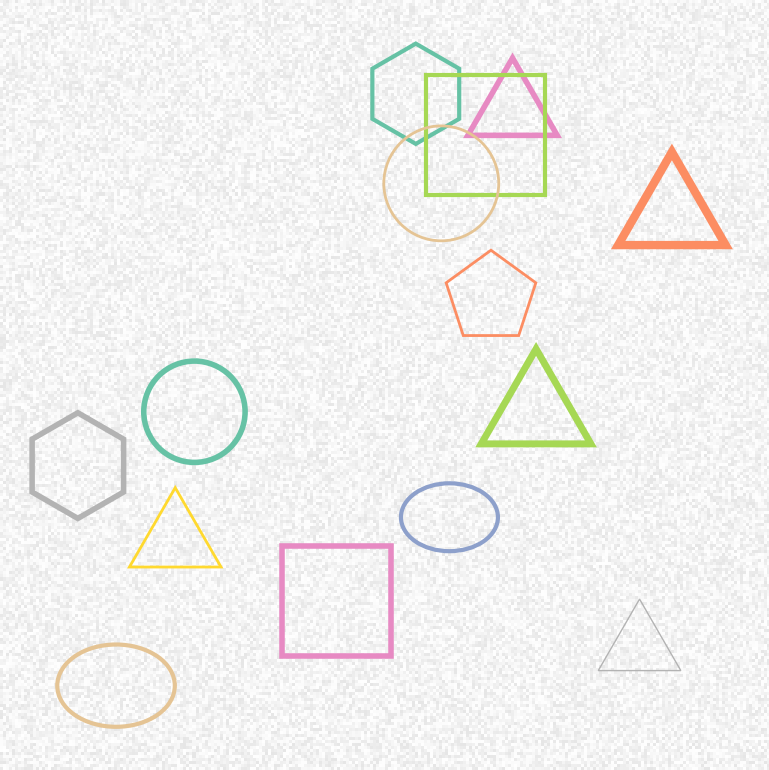[{"shape": "circle", "thickness": 2, "radius": 0.33, "center": [0.253, 0.465]}, {"shape": "hexagon", "thickness": 1.5, "radius": 0.33, "center": [0.54, 0.878]}, {"shape": "pentagon", "thickness": 1, "radius": 0.31, "center": [0.638, 0.614]}, {"shape": "triangle", "thickness": 3, "radius": 0.4, "center": [0.873, 0.722]}, {"shape": "oval", "thickness": 1.5, "radius": 0.31, "center": [0.584, 0.328]}, {"shape": "square", "thickness": 2, "radius": 0.35, "center": [0.437, 0.219]}, {"shape": "triangle", "thickness": 2, "radius": 0.33, "center": [0.666, 0.858]}, {"shape": "square", "thickness": 1.5, "radius": 0.39, "center": [0.631, 0.824]}, {"shape": "triangle", "thickness": 2.5, "radius": 0.41, "center": [0.696, 0.465]}, {"shape": "triangle", "thickness": 1, "radius": 0.34, "center": [0.228, 0.298]}, {"shape": "oval", "thickness": 1.5, "radius": 0.38, "center": [0.151, 0.11]}, {"shape": "circle", "thickness": 1, "radius": 0.37, "center": [0.573, 0.762]}, {"shape": "hexagon", "thickness": 2, "radius": 0.34, "center": [0.101, 0.395]}, {"shape": "triangle", "thickness": 0.5, "radius": 0.31, "center": [0.831, 0.16]}]